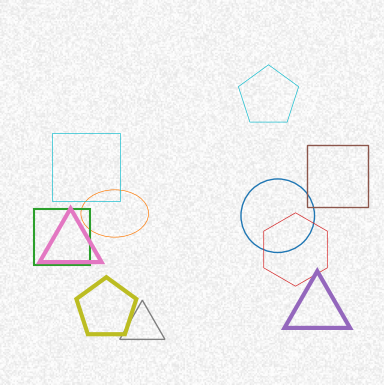[{"shape": "circle", "thickness": 1, "radius": 0.48, "center": [0.721, 0.44]}, {"shape": "oval", "thickness": 0.5, "radius": 0.44, "center": [0.298, 0.446]}, {"shape": "square", "thickness": 1.5, "radius": 0.36, "center": [0.161, 0.384]}, {"shape": "hexagon", "thickness": 0.5, "radius": 0.48, "center": [0.768, 0.352]}, {"shape": "triangle", "thickness": 3, "radius": 0.49, "center": [0.824, 0.197]}, {"shape": "square", "thickness": 1, "radius": 0.4, "center": [0.877, 0.543]}, {"shape": "triangle", "thickness": 3, "radius": 0.46, "center": [0.183, 0.366]}, {"shape": "triangle", "thickness": 1, "radius": 0.34, "center": [0.37, 0.152]}, {"shape": "pentagon", "thickness": 3, "radius": 0.41, "center": [0.276, 0.198]}, {"shape": "pentagon", "thickness": 0.5, "radius": 0.41, "center": [0.697, 0.749]}, {"shape": "square", "thickness": 0.5, "radius": 0.44, "center": [0.223, 0.567]}]